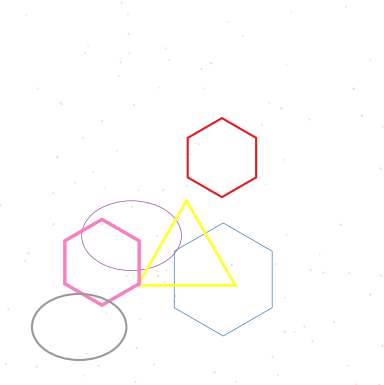[{"shape": "hexagon", "thickness": 1.5, "radius": 0.51, "center": [0.576, 0.591]}, {"shape": "hexagon", "thickness": 0.5, "radius": 0.73, "center": [0.58, 0.274]}, {"shape": "oval", "thickness": 0.5, "radius": 0.65, "center": [0.342, 0.388]}, {"shape": "triangle", "thickness": 2, "radius": 0.73, "center": [0.484, 0.332]}, {"shape": "hexagon", "thickness": 2.5, "radius": 0.56, "center": [0.265, 0.319]}, {"shape": "oval", "thickness": 1.5, "radius": 0.61, "center": [0.206, 0.151]}]